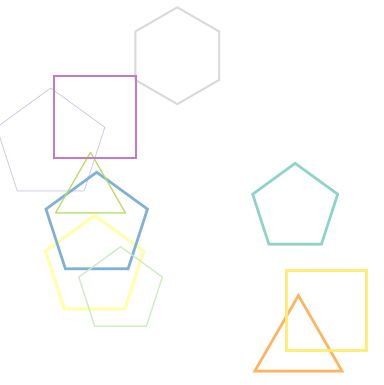[{"shape": "pentagon", "thickness": 2, "radius": 0.58, "center": [0.767, 0.46]}, {"shape": "pentagon", "thickness": 2.5, "radius": 0.67, "center": [0.246, 0.306]}, {"shape": "pentagon", "thickness": 0.5, "radius": 0.74, "center": [0.132, 0.624]}, {"shape": "pentagon", "thickness": 2, "radius": 0.69, "center": [0.251, 0.414]}, {"shape": "triangle", "thickness": 2, "radius": 0.65, "center": [0.775, 0.102]}, {"shape": "triangle", "thickness": 1, "radius": 0.53, "center": [0.235, 0.499]}, {"shape": "hexagon", "thickness": 1.5, "radius": 0.63, "center": [0.46, 0.855]}, {"shape": "square", "thickness": 1.5, "radius": 0.53, "center": [0.248, 0.696]}, {"shape": "pentagon", "thickness": 1, "radius": 0.57, "center": [0.313, 0.245]}, {"shape": "square", "thickness": 2, "radius": 0.52, "center": [0.846, 0.194]}]